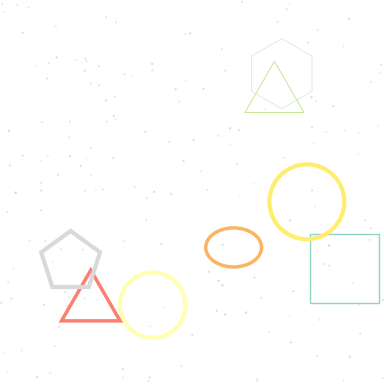[{"shape": "square", "thickness": 1, "radius": 0.45, "center": [0.894, 0.303]}, {"shape": "circle", "thickness": 3, "radius": 0.42, "center": [0.397, 0.207]}, {"shape": "triangle", "thickness": 2.5, "radius": 0.44, "center": [0.236, 0.211]}, {"shape": "oval", "thickness": 2.5, "radius": 0.36, "center": [0.607, 0.357]}, {"shape": "triangle", "thickness": 0.5, "radius": 0.44, "center": [0.713, 0.752]}, {"shape": "pentagon", "thickness": 3, "radius": 0.4, "center": [0.183, 0.32]}, {"shape": "hexagon", "thickness": 0.5, "radius": 0.45, "center": [0.732, 0.809]}, {"shape": "circle", "thickness": 3, "radius": 0.49, "center": [0.797, 0.476]}]